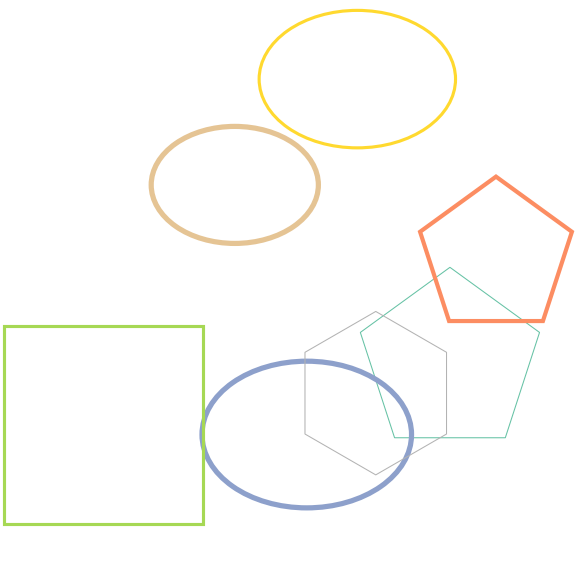[{"shape": "pentagon", "thickness": 0.5, "radius": 0.82, "center": [0.779, 0.373]}, {"shape": "pentagon", "thickness": 2, "radius": 0.69, "center": [0.859, 0.555]}, {"shape": "oval", "thickness": 2.5, "radius": 0.91, "center": [0.531, 0.247]}, {"shape": "square", "thickness": 1.5, "radius": 0.86, "center": [0.179, 0.264]}, {"shape": "oval", "thickness": 1.5, "radius": 0.85, "center": [0.619, 0.862]}, {"shape": "oval", "thickness": 2.5, "radius": 0.72, "center": [0.407, 0.679]}, {"shape": "hexagon", "thickness": 0.5, "radius": 0.71, "center": [0.651, 0.318]}]